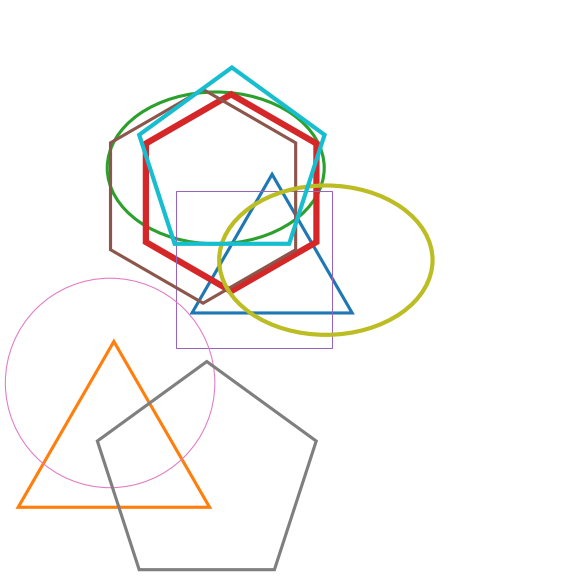[{"shape": "triangle", "thickness": 1.5, "radius": 0.8, "center": [0.471, 0.537]}, {"shape": "triangle", "thickness": 1.5, "radius": 0.96, "center": [0.197, 0.216]}, {"shape": "oval", "thickness": 1.5, "radius": 0.94, "center": [0.374, 0.708]}, {"shape": "hexagon", "thickness": 3, "radius": 0.85, "center": [0.4, 0.665]}, {"shape": "square", "thickness": 0.5, "radius": 0.68, "center": [0.44, 0.533]}, {"shape": "hexagon", "thickness": 1.5, "radius": 0.93, "center": [0.352, 0.659]}, {"shape": "circle", "thickness": 0.5, "radius": 0.91, "center": [0.191, 0.336]}, {"shape": "pentagon", "thickness": 1.5, "radius": 1.0, "center": [0.358, 0.174]}, {"shape": "oval", "thickness": 2, "radius": 0.92, "center": [0.564, 0.549]}, {"shape": "pentagon", "thickness": 2, "radius": 0.84, "center": [0.402, 0.714]}]